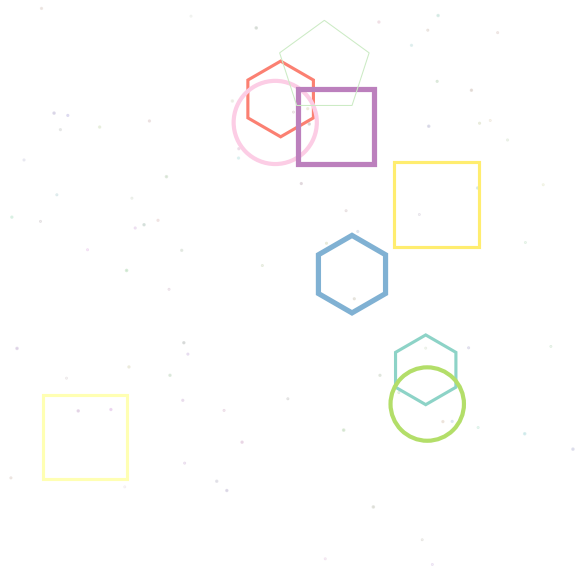[{"shape": "hexagon", "thickness": 1.5, "radius": 0.3, "center": [0.737, 0.359]}, {"shape": "square", "thickness": 1.5, "radius": 0.36, "center": [0.146, 0.242]}, {"shape": "hexagon", "thickness": 1.5, "radius": 0.33, "center": [0.486, 0.828]}, {"shape": "hexagon", "thickness": 2.5, "radius": 0.34, "center": [0.61, 0.524]}, {"shape": "circle", "thickness": 2, "radius": 0.32, "center": [0.74, 0.299]}, {"shape": "circle", "thickness": 2, "radius": 0.36, "center": [0.477, 0.787]}, {"shape": "square", "thickness": 2.5, "radius": 0.33, "center": [0.582, 0.78]}, {"shape": "pentagon", "thickness": 0.5, "radius": 0.41, "center": [0.562, 0.882]}, {"shape": "square", "thickness": 1.5, "radius": 0.36, "center": [0.756, 0.645]}]